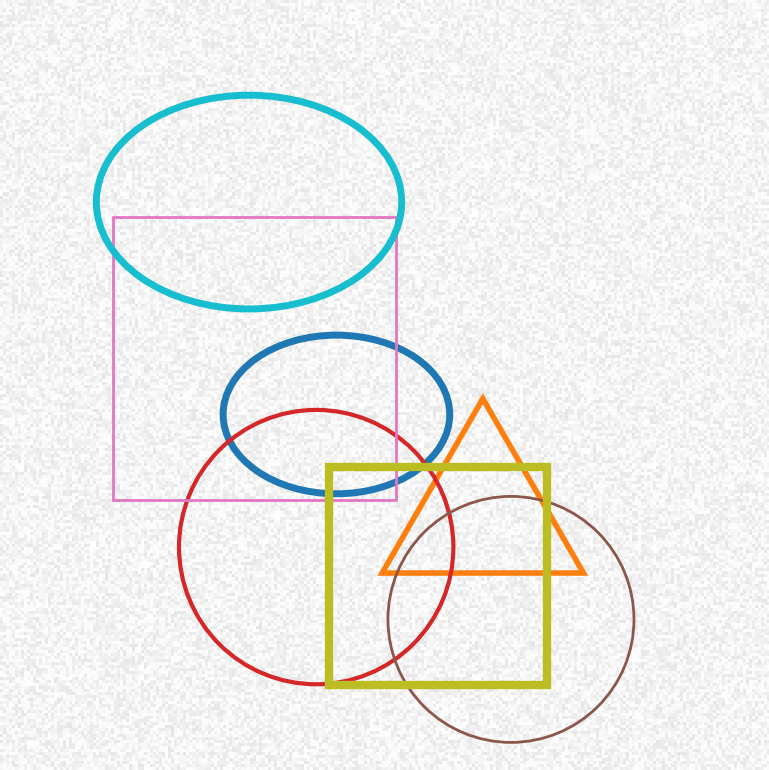[{"shape": "oval", "thickness": 2.5, "radius": 0.74, "center": [0.437, 0.462]}, {"shape": "triangle", "thickness": 2, "radius": 0.75, "center": [0.627, 0.331]}, {"shape": "circle", "thickness": 1.5, "radius": 0.89, "center": [0.411, 0.29]}, {"shape": "circle", "thickness": 1, "radius": 0.8, "center": [0.664, 0.196]}, {"shape": "square", "thickness": 1, "radius": 0.92, "center": [0.331, 0.535]}, {"shape": "square", "thickness": 3, "radius": 0.71, "center": [0.568, 0.252]}, {"shape": "oval", "thickness": 2.5, "radius": 0.99, "center": [0.323, 0.738]}]